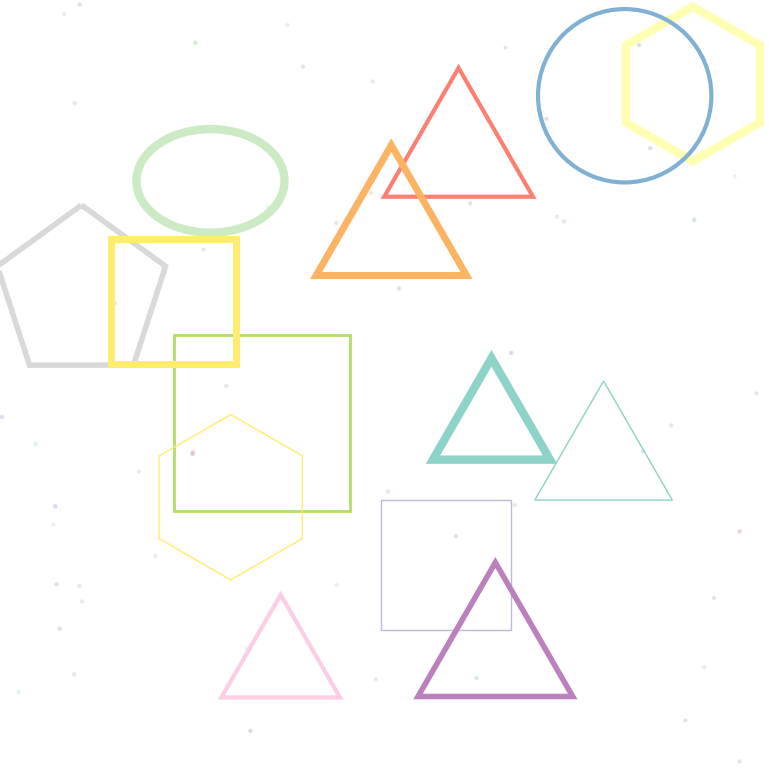[{"shape": "triangle", "thickness": 0.5, "radius": 0.52, "center": [0.784, 0.402]}, {"shape": "triangle", "thickness": 3, "radius": 0.44, "center": [0.638, 0.447]}, {"shape": "hexagon", "thickness": 3, "radius": 0.5, "center": [0.9, 0.891]}, {"shape": "square", "thickness": 0.5, "radius": 0.42, "center": [0.579, 0.266]}, {"shape": "triangle", "thickness": 1.5, "radius": 0.56, "center": [0.596, 0.8]}, {"shape": "circle", "thickness": 1.5, "radius": 0.56, "center": [0.811, 0.876]}, {"shape": "triangle", "thickness": 2.5, "radius": 0.56, "center": [0.508, 0.699]}, {"shape": "square", "thickness": 1, "radius": 0.57, "center": [0.34, 0.451]}, {"shape": "triangle", "thickness": 1.5, "radius": 0.44, "center": [0.365, 0.139]}, {"shape": "pentagon", "thickness": 2, "radius": 0.57, "center": [0.106, 0.619]}, {"shape": "triangle", "thickness": 2, "radius": 0.58, "center": [0.643, 0.153]}, {"shape": "oval", "thickness": 3, "radius": 0.48, "center": [0.273, 0.765]}, {"shape": "hexagon", "thickness": 0.5, "radius": 0.54, "center": [0.3, 0.354]}, {"shape": "square", "thickness": 2.5, "radius": 0.41, "center": [0.225, 0.609]}]